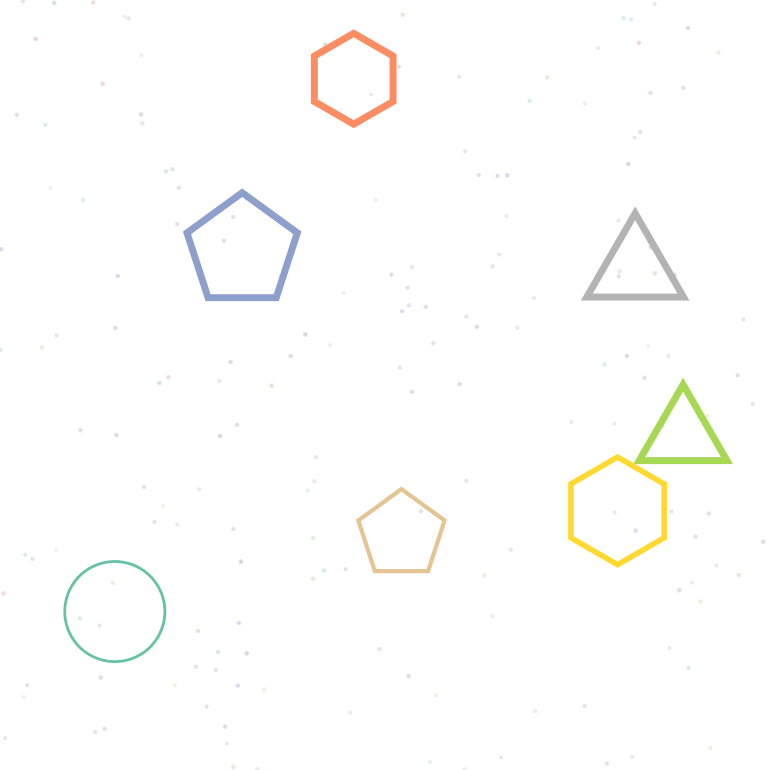[{"shape": "circle", "thickness": 1, "radius": 0.33, "center": [0.149, 0.206]}, {"shape": "hexagon", "thickness": 2.5, "radius": 0.3, "center": [0.459, 0.898]}, {"shape": "pentagon", "thickness": 2.5, "radius": 0.38, "center": [0.314, 0.674]}, {"shape": "triangle", "thickness": 2.5, "radius": 0.33, "center": [0.887, 0.435]}, {"shape": "hexagon", "thickness": 2, "radius": 0.35, "center": [0.802, 0.337]}, {"shape": "pentagon", "thickness": 1.5, "radius": 0.29, "center": [0.521, 0.306]}, {"shape": "triangle", "thickness": 2.5, "radius": 0.36, "center": [0.825, 0.65]}]